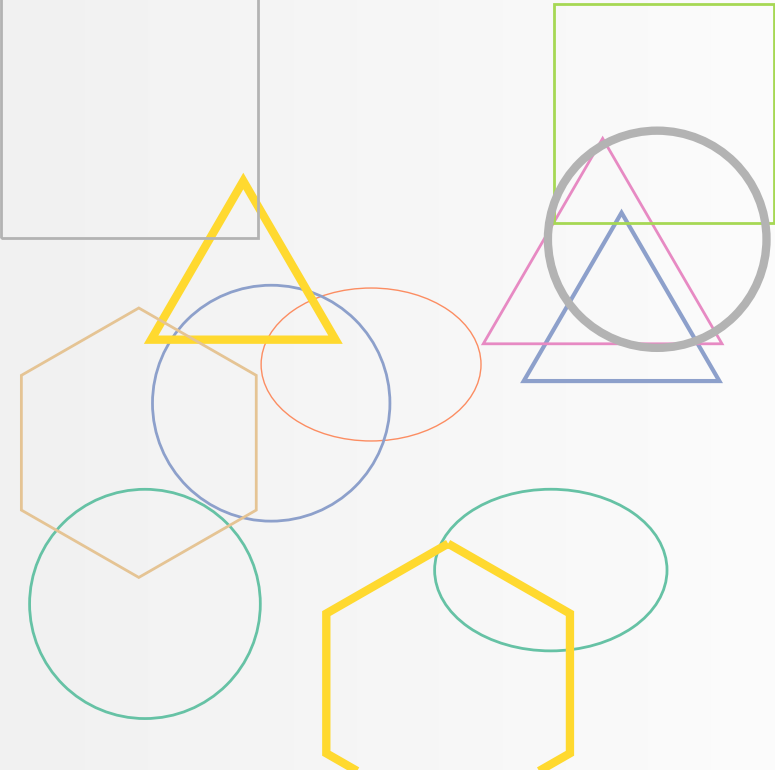[{"shape": "circle", "thickness": 1, "radius": 0.74, "center": [0.187, 0.216]}, {"shape": "oval", "thickness": 1, "radius": 0.75, "center": [0.711, 0.26]}, {"shape": "oval", "thickness": 0.5, "radius": 0.71, "center": [0.479, 0.527]}, {"shape": "circle", "thickness": 1, "radius": 0.77, "center": [0.35, 0.476]}, {"shape": "triangle", "thickness": 1.5, "radius": 0.73, "center": [0.802, 0.578]}, {"shape": "triangle", "thickness": 1, "radius": 0.89, "center": [0.778, 0.642]}, {"shape": "square", "thickness": 1, "radius": 0.71, "center": [0.857, 0.852]}, {"shape": "hexagon", "thickness": 3, "radius": 0.91, "center": [0.578, 0.112]}, {"shape": "triangle", "thickness": 3, "radius": 0.69, "center": [0.314, 0.628]}, {"shape": "hexagon", "thickness": 1, "radius": 0.87, "center": [0.179, 0.425]}, {"shape": "circle", "thickness": 3, "radius": 0.71, "center": [0.848, 0.689]}, {"shape": "square", "thickness": 1, "radius": 0.83, "center": [0.167, 0.857]}]